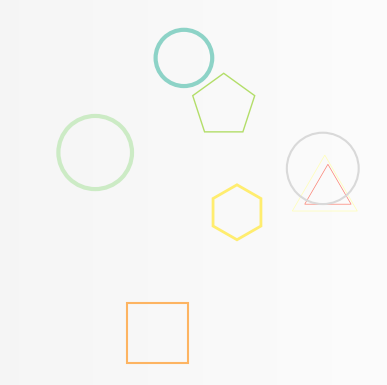[{"shape": "circle", "thickness": 3, "radius": 0.37, "center": [0.475, 0.85]}, {"shape": "triangle", "thickness": 0.5, "radius": 0.48, "center": [0.838, 0.5]}, {"shape": "triangle", "thickness": 0.5, "radius": 0.35, "center": [0.846, 0.504]}, {"shape": "square", "thickness": 1.5, "radius": 0.39, "center": [0.407, 0.134]}, {"shape": "pentagon", "thickness": 1, "radius": 0.42, "center": [0.577, 0.726]}, {"shape": "circle", "thickness": 1.5, "radius": 0.46, "center": [0.833, 0.563]}, {"shape": "circle", "thickness": 3, "radius": 0.48, "center": [0.246, 0.604]}, {"shape": "hexagon", "thickness": 2, "radius": 0.36, "center": [0.612, 0.449]}]